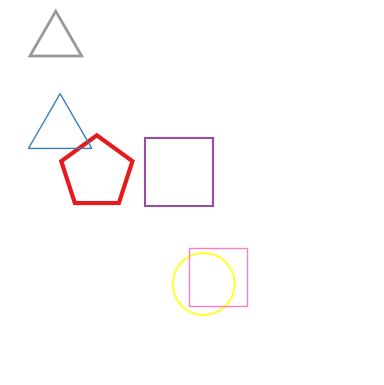[{"shape": "pentagon", "thickness": 3, "radius": 0.49, "center": [0.252, 0.551]}, {"shape": "triangle", "thickness": 1, "radius": 0.47, "center": [0.156, 0.662]}, {"shape": "square", "thickness": 1.5, "radius": 0.44, "center": [0.466, 0.553]}, {"shape": "circle", "thickness": 1.5, "radius": 0.4, "center": [0.529, 0.263]}, {"shape": "square", "thickness": 1, "radius": 0.38, "center": [0.567, 0.282]}, {"shape": "triangle", "thickness": 2, "radius": 0.39, "center": [0.145, 0.893]}]